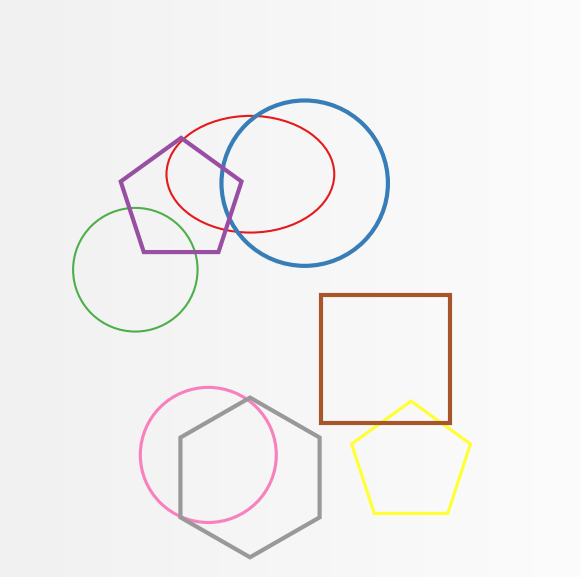[{"shape": "oval", "thickness": 1, "radius": 0.72, "center": [0.431, 0.697]}, {"shape": "circle", "thickness": 2, "radius": 0.72, "center": [0.524, 0.682]}, {"shape": "circle", "thickness": 1, "radius": 0.54, "center": [0.233, 0.532]}, {"shape": "pentagon", "thickness": 2, "radius": 0.55, "center": [0.312, 0.651]}, {"shape": "pentagon", "thickness": 1.5, "radius": 0.54, "center": [0.707, 0.197]}, {"shape": "square", "thickness": 2, "radius": 0.56, "center": [0.663, 0.377]}, {"shape": "circle", "thickness": 1.5, "radius": 0.58, "center": [0.358, 0.211]}, {"shape": "hexagon", "thickness": 2, "radius": 0.69, "center": [0.43, 0.172]}]